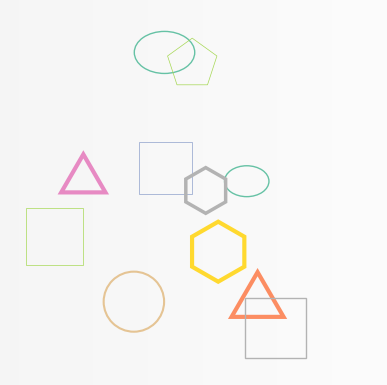[{"shape": "oval", "thickness": 1, "radius": 0.39, "center": [0.425, 0.864]}, {"shape": "oval", "thickness": 1, "radius": 0.29, "center": [0.637, 0.529]}, {"shape": "triangle", "thickness": 3, "radius": 0.39, "center": [0.665, 0.216]}, {"shape": "square", "thickness": 0.5, "radius": 0.34, "center": [0.426, 0.564]}, {"shape": "triangle", "thickness": 3, "radius": 0.33, "center": [0.215, 0.533]}, {"shape": "pentagon", "thickness": 0.5, "radius": 0.33, "center": [0.496, 0.834]}, {"shape": "square", "thickness": 0.5, "radius": 0.37, "center": [0.141, 0.385]}, {"shape": "hexagon", "thickness": 3, "radius": 0.39, "center": [0.563, 0.346]}, {"shape": "circle", "thickness": 1.5, "radius": 0.39, "center": [0.346, 0.216]}, {"shape": "hexagon", "thickness": 2.5, "radius": 0.3, "center": [0.531, 0.505]}, {"shape": "square", "thickness": 1, "radius": 0.39, "center": [0.712, 0.148]}]